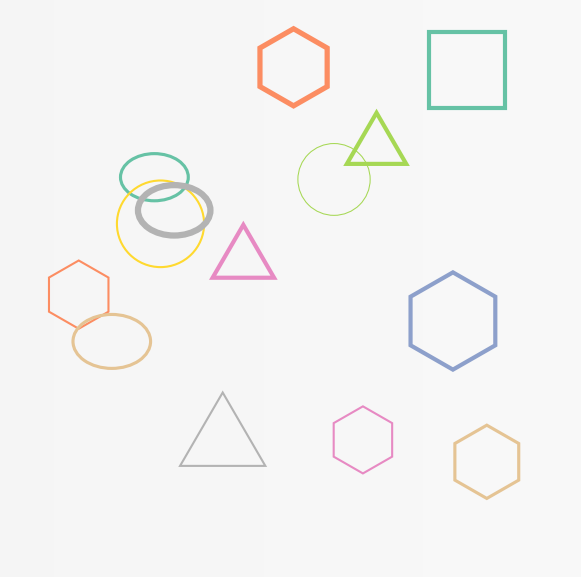[{"shape": "oval", "thickness": 1.5, "radius": 0.29, "center": [0.266, 0.692]}, {"shape": "square", "thickness": 2, "radius": 0.33, "center": [0.804, 0.878]}, {"shape": "hexagon", "thickness": 2.5, "radius": 0.33, "center": [0.505, 0.883]}, {"shape": "hexagon", "thickness": 1, "radius": 0.3, "center": [0.135, 0.489]}, {"shape": "hexagon", "thickness": 2, "radius": 0.42, "center": [0.779, 0.443]}, {"shape": "triangle", "thickness": 2, "radius": 0.31, "center": [0.419, 0.549]}, {"shape": "hexagon", "thickness": 1, "radius": 0.29, "center": [0.624, 0.237]}, {"shape": "circle", "thickness": 0.5, "radius": 0.31, "center": [0.575, 0.688]}, {"shape": "triangle", "thickness": 2, "radius": 0.29, "center": [0.648, 0.745]}, {"shape": "circle", "thickness": 1, "radius": 0.37, "center": [0.276, 0.612]}, {"shape": "oval", "thickness": 1.5, "radius": 0.33, "center": [0.192, 0.408]}, {"shape": "hexagon", "thickness": 1.5, "radius": 0.32, "center": [0.838, 0.199]}, {"shape": "triangle", "thickness": 1, "radius": 0.42, "center": [0.383, 0.235]}, {"shape": "oval", "thickness": 3, "radius": 0.31, "center": [0.3, 0.635]}]